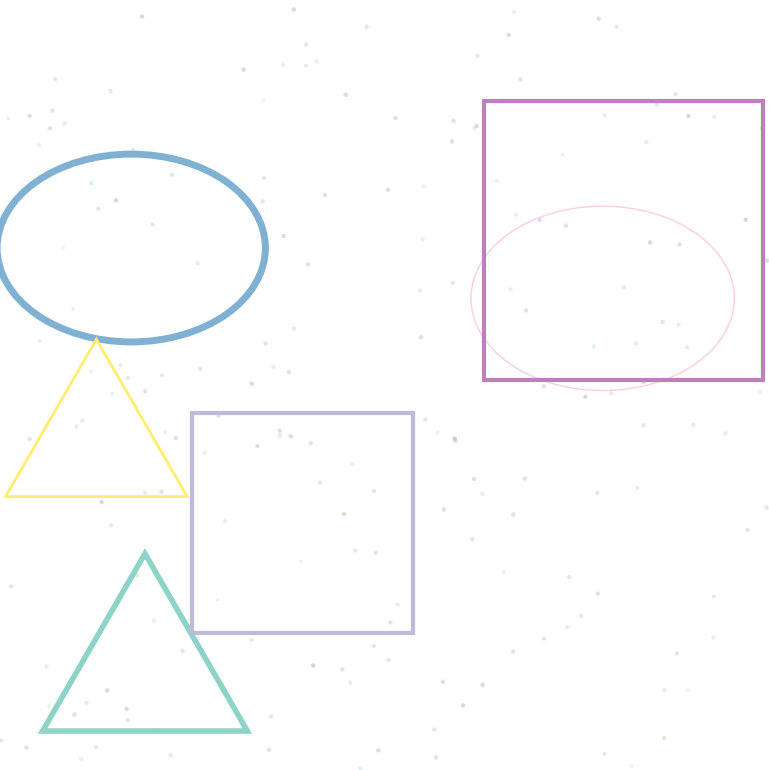[{"shape": "triangle", "thickness": 2, "radius": 0.77, "center": [0.188, 0.127]}, {"shape": "square", "thickness": 1.5, "radius": 0.71, "center": [0.393, 0.321]}, {"shape": "oval", "thickness": 2.5, "radius": 0.87, "center": [0.17, 0.678]}, {"shape": "oval", "thickness": 0.5, "radius": 0.86, "center": [0.783, 0.613]}, {"shape": "square", "thickness": 1.5, "radius": 0.91, "center": [0.81, 0.688]}, {"shape": "triangle", "thickness": 1, "radius": 0.68, "center": [0.125, 0.423]}]